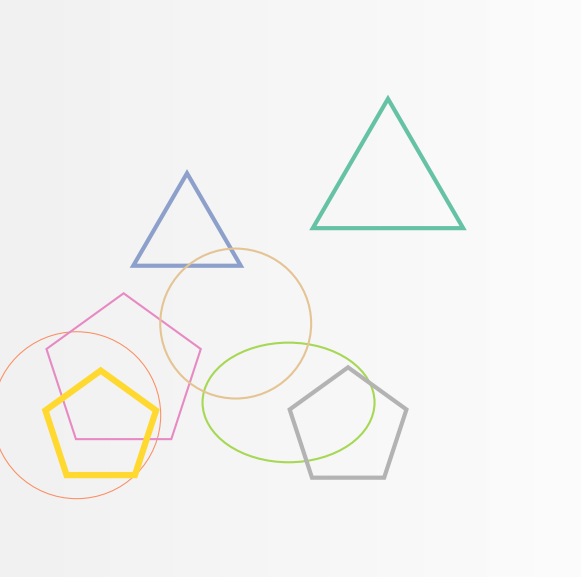[{"shape": "triangle", "thickness": 2, "radius": 0.75, "center": [0.667, 0.679]}, {"shape": "circle", "thickness": 0.5, "radius": 0.72, "center": [0.132, 0.28]}, {"shape": "triangle", "thickness": 2, "radius": 0.53, "center": [0.322, 0.592]}, {"shape": "pentagon", "thickness": 1, "radius": 0.7, "center": [0.213, 0.352]}, {"shape": "oval", "thickness": 1, "radius": 0.74, "center": [0.496, 0.302]}, {"shape": "pentagon", "thickness": 3, "radius": 0.5, "center": [0.173, 0.257]}, {"shape": "circle", "thickness": 1, "radius": 0.65, "center": [0.406, 0.439]}, {"shape": "pentagon", "thickness": 2, "radius": 0.53, "center": [0.599, 0.257]}]